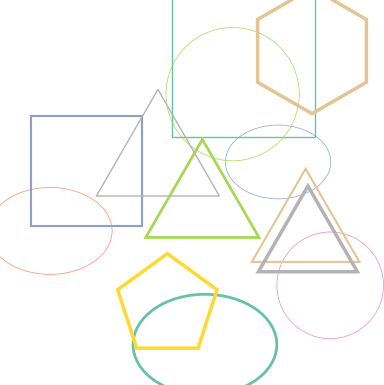[{"shape": "oval", "thickness": 2, "radius": 0.93, "center": [0.532, 0.105]}, {"shape": "square", "thickness": 1, "radius": 0.93, "center": [0.633, 0.831]}, {"shape": "oval", "thickness": 0.5, "radius": 0.81, "center": [0.13, 0.4]}, {"shape": "oval", "thickness": 0.5, "radius": 0.68, "center": [0.722, 0.579]}, {"shape": "square", "thickness": 1.5, "radius": 0.72, "center": [0.224, 0.556]}, {"shape": "circle", "thickness": 0.5, "radius": 0.69, "center": [0.858, 0.259]}, {"shape": "circle", "thickness": 0.5, "radius": 0.87, "center": [0.604, 0.755]}, {"shape": "triangle", "thickness": 2, "radius": 0.85, "center": [0.526, 0.468]}, {"shape": "pentagon", "thickness": 2.5, "radius": 0.68, "center": [0.435, 0.206]}, {"shape": "hexagon", "thickness": 2.5, "radius": 0.82, "center": [0.81, 0.868]}, {"shape": "triangle", "thickness": 1.5, "radius": 0.81, "center": [0.794, 0.4]}, {"shape": "triangle", "thickness": 2.5, "radius": 0.74, "center": [0.8, 0.368]}, {"shape": "triangle", "thickness": 1, "radius": 0.92, "center": [0.41, 0.583]}]